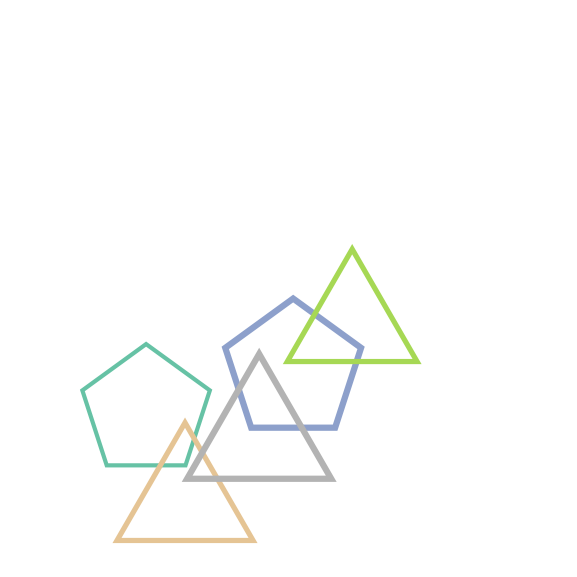[{"shape": "pentagon", "thickness": 2, "radius": 0.58, "center": [0.253, 0.287]}, {"shape": "pentagon", "thickness": 3, "radius": 0.62, "center": [0.508, 0.359]}, {"shape": "triangle", "thickness": 2.5, "radius": 0.65, "center": [0.61, 0.438]}, {"shape": "triangle", "thickness": 2.5, "radius": 0.68, "center": [0.32, 0.131]}, {"shape": "triangle", "thickness": 3, "radius": 0.72, "center": [0.449, 0.242]}]